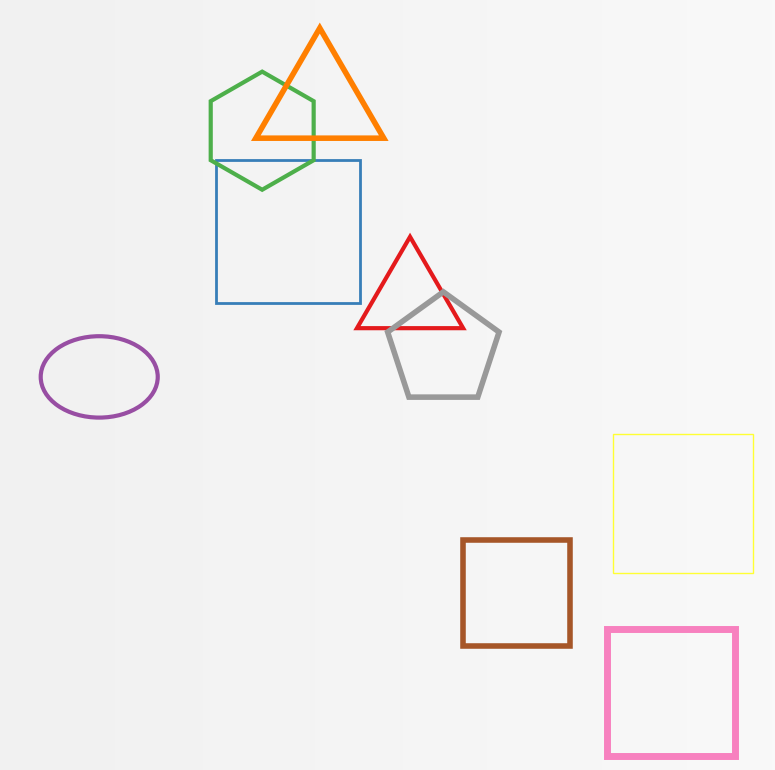[{"shape": "triangle", "thickness": 1.5, "radius": 0.4, "center": [0.529, 0.613]}, {"shape": "square", "thickness": 1, "radius": 0.46, "center": [0.371, 0.699]}, {"shape": "hexagon", "thickness": 1.5, "radius": 0.38, "center": [0.338, 0.83]}, {"shape": "oval", "thickness": 1.5, "radius": 0.38, "center": [0.128, 0.511]}, {"shape": "triangle", "thickness": 2, "radius": 0.48, "center": [0.413, 0.868]}, {"shape": "square", "thickness": 0.5, "radius": 0.45, "center": [0.881, 0.346]}, {"shape": "square", "thickness": 2, "radius": 0.35, "center": [0.666, 0.23]}, {"shape": "square", "thickness": 2.5, "radius": 0.41, "center": [0.866, 0.101]}, {"shape": "pentagon", "thickness": 2, "radius": 0.38, "center": [0.572, 0.545]}]